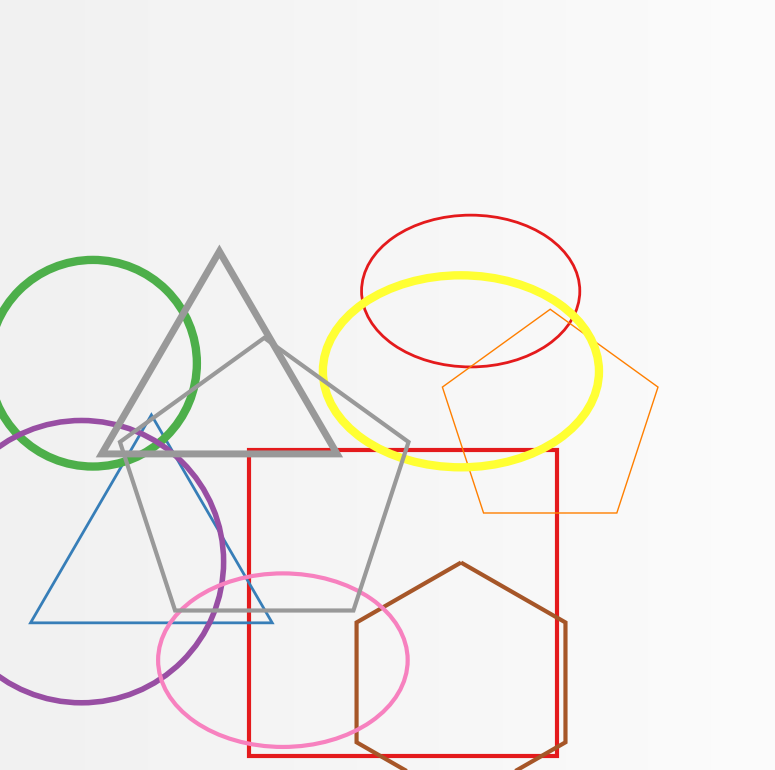[{"shape": "oval", "thickness": 1, "radius": 0.7, "center": [0.607, 0.622]}, {"shape": "square", "thickness": 1.5, "radius": 0.99, "center": [0.52, 0.217]}, {"shape": "triangle", "thickness": 1, "radius": 0.9, "center": [0.195, 0.281]}, {"shape": "circle", "thickness": 3, "radius": 0.67, "center": [0.12, 0.528]}, {"shape": "circle", "thickness": 2, "radius": 0.92, "center": [0.105, 0.271]}, {"shape": "pentagon", "thickness": 0.5, "radius": 0.73, "center": [0.71, 0.452]}, {"shape": "oval", "thickness": 3, "radius": 0.89, "center": [0.595, 0.518]}, {"shape": "hexagon", "thickness": 1.5, "radius": 0.78, "center": [0.595, 0.114]}, {"shape": "oval", "thickness": 1.5, "radius": 0.8, "center": [0.365, 0.143]}, {"shape": "triangle", "thickness": 2.5, "radius": 0.88, "center": [0.283, 0.498]}, {"shape": "pentagon", "thickness": 1.5, "radius": 0.98, "center": [0.341, 0.365]}]